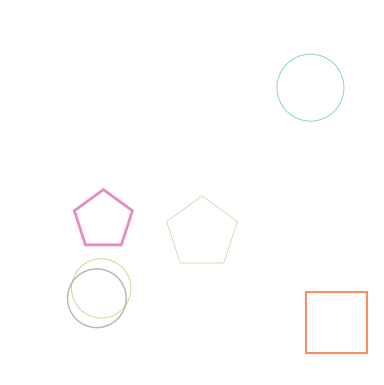[{"shape": "circle", "thickness": 0.5, "radius": 0.44, "center": [0.806, 0.772]}, {"shape": "square", "thickness": 1.5, "radius": 0.4, "center": [0.875, 0.162]}, {"shape": "pentagon", "thickness": 2, "radius": 0.4, "center": [0.269, 0.428]}, {"shape": "circle", "thickness": 0.5, "radius": 0.39, "center": [0.263, 0.251]}, {"shape": "pentagon", "thickness": 0.5, "radius": 0.48, "center": [0.525, 0.395]}, {"shape": "circle", "thickness": 1, "radius": 0.38, "center": [0.252, 0.225]}]